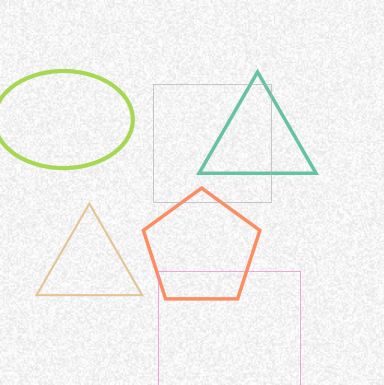[{"shape": "triangle", "thickness": 2.5, "radius": 0.88, "center": [0.669, 0.638]}, {"shape": "pentagon", "thickness": 2.5, "radius": 0.8, "center": [0.524, 0.352]}, {"shape": "square", "thickness": 0.5, "radius": 0.92, "center": [0.594, 0.111]}, {"shape": "oval", "thickness": 3, "radius": 0.9, "center": [0.165, 0.689]}, {"shape": "triangle", "thickness": 1.5, "radius": 0.79, "center": [0.232, 0.313]}, {"shape": "square", "thickness": 0.5, "radius": 0.77, "center": [0.551, 0.628]}]